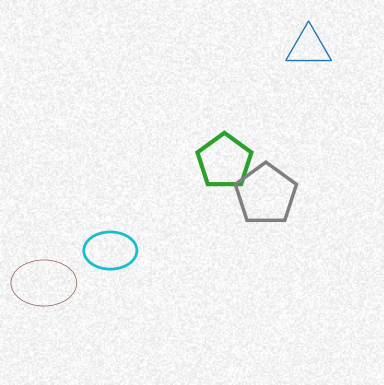[{"shape": "triangle", "thickness": 1, "radius": 0.34, "center": [0.802, 0.877]}, {"shape": "pentagon", "thickness": 3, "radius": 0.37, "center": [0.583, 0.581]}, {"shape": "oval", "thickness": 0.5, "radius": 0.43, "center": [0.114, 0.265]}, {"shape": "pentagon", "thickness": 2.5, "radius": 0.42, "center": [0.691, 0.495]}, {"shape": "oval", "thickness": 2, "radius": 0.34, "center": [0.287, 0.349]}]